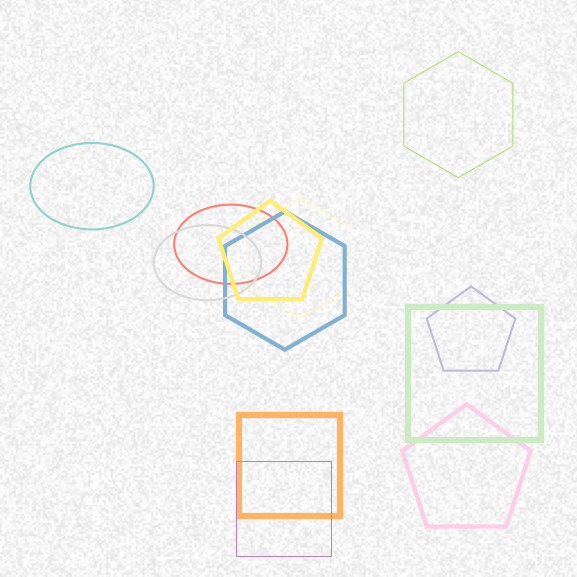[{"shape": "oval", "thickness": 1, "radius": 0.53, "center": [0.159, 0.677]}, {"shape": "hexagon", "thickness": 0.5, "radius": 0.52, "center": [0.519, 0.552]}, {"shape": "pentagon", "thickness": 1, "radius": 0.4, "center": [0.816, 0.423]}, {"shape": "oval", "thickness": 1, "radius": 0.49, "center": [0.4, 0.576]}, {"shape": "hexagon", "thickness": 2, "radius": 0.6, "center": [0.493, 0.513]}, {"shape": "square", "thickness": 3, "radius": 0.44, "center": [0.502, 0.193]}, {"shape": "hexagon", "thickness": 0.5, "radius": 0.55, "center": [0.794, 0.801]}, {"shape": "pentagon", "thickness": 2, "radius": 0.58, "center": [0.808, 0.182]}, {"shape": "oval", "thickness": 1, "radius": 0.46, "center": [0.359, 0.544]}, {"shape": "square", "thickness": 0.5, "radius": 0.41, "center": [0.491, 0.119]}, {"shape": "square", "thickness": 3, "radius": 0.58, "center": [0.822, 0.353]}, {"shape": "pentagon", "thickness": 2, "radius": 0.47, "center": [0.468, 0.558]}]